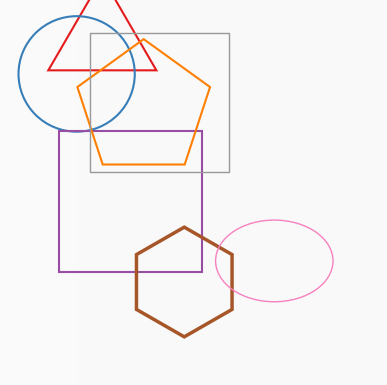[{"shape": "triangle", "thickness": 1.5, "radius": 0.81, "center": [0.264, 0.898]}, {"shape": "circle", "thickness": 1.5, "radius": 0.75, "center": [0.198, 0.808]}, {"shape": "square", "thickness": 1.5, "radius": 0.92, "center": [0.336, 0.476]}, {"shape": "pentagon", "thickness": 1.5, "radius": 0.9, "center": [0.371, 0.718]}, {"shape": "hexagon", "thickness": 2.5, "radius": 0.71, "center": [0.476, 0.268]}, {"shape": "oval", "thickness": 1, "radius": 0.76, "center": [0.708, 0.322]}, {"shape": "square", "thickness": 1, "radius": 0.9, "center": [0.412, 0.734]}]